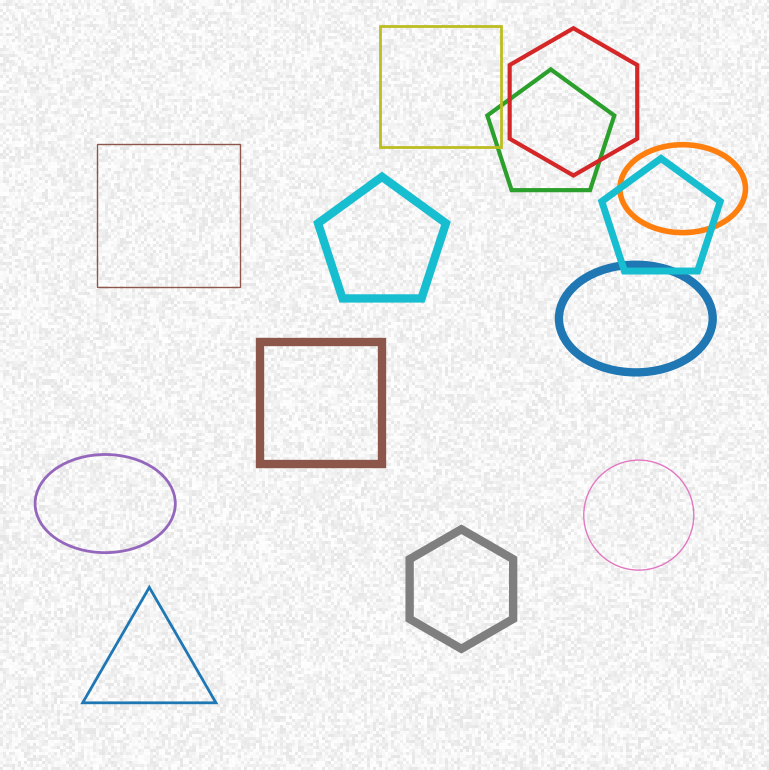[{"shape": "oval", "thickness": 3, "radius": 0.5, "center": [0.826, 0.586]}, {"shape": "triangle", "thickness": 1, "radius": 0.5, "center": [0.194, 0.137]}, {"shape": "oval", "thickness": 2, "radius": 0.41, "center": [0.887, 0.755]}, {"shape": "pentagon", "thickness": 1.5, "radius": 0.43, "center": [0.715, 0.823]}, {"shape": "hexagon", "thickness": 1.5, "radius": 0.48, "center": [0.745, 0.868]}, {"shape": "oval", "thickness": 1, "radius": 0.46, "center": [0.137, 0.346]}, {"shape": "square", "thickness": 0.5, "radius": 0.46, "center": [0.219, 0.721]}, {"shape": "square", "thickness": 3, "radius": 0.4, "center": [0.417, 0.477]}, {"shape": "circle", "thickness": 0.5, "radius": 0.36, "center": [0.83, 0.331]}, {"shape": "hexagon", "thickness": 3, "radius": 0.39, "center": [0.599, 0.235]}, {"shape": "square", "thickness": 1, "radius": 0.39, "center": [0.572, 0.887]}, {"shape": "pentagon", "thickness": 2.5, "radius": 0.4, "center": [0.858, 0.713]}, {"shape": "pentagon", "thickness": 3, "radius": 0.44, "center": [0.496, 0.683]}]